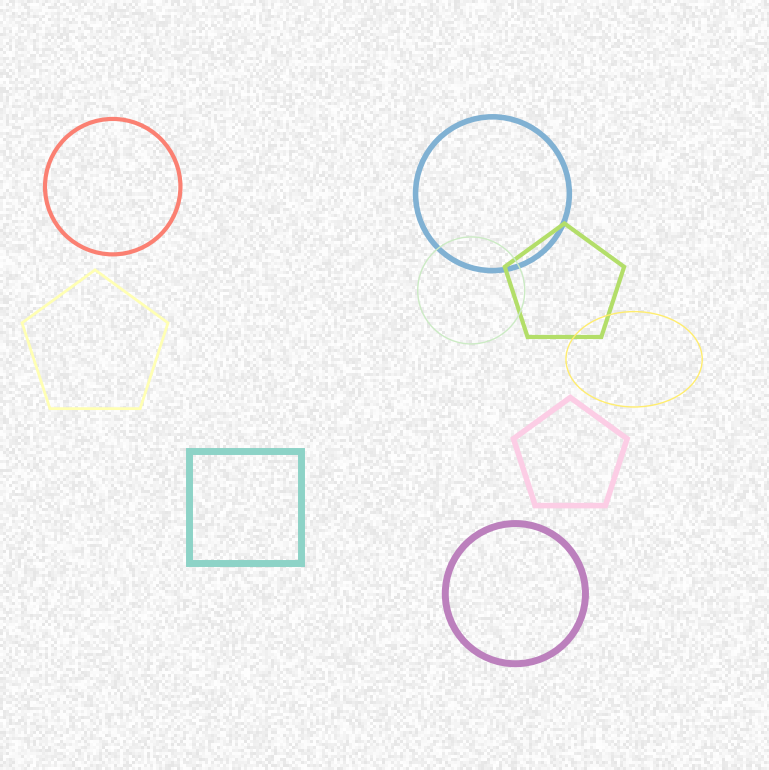[{"shape": "square", "thickness": 2.5, "radius": 0.36, "center": [0.318, 0.341]}, {"shape": "pentagon", "thickness": 1, "radius": 0.5, "center": [0.123, 0.55]}, {"shape": "circle", "thickness": 1.5, "radius": 0.44, "center": [0.146, 0.758]}, {"shape": "circle", "thickness": 2, "radius": 0.5, "center": [0.64, 0.748]}, {"shape": "pentagon", "thickness": 1.5, "radius": 0.41, "center": [0.733, 0.628]}, {"shape": "pentagon", "thickness": 2, "radius": 0.39, "center": [0.741, 0.406]}, {"shape": "circle", "thickness": 2.5, "radius": 0.46, "center": [0.669, 0.229]}, {"shape": "circle", "thickness": 0.5, "radius": 0.35, "center": [0.612, 0.623]}, {"shape": "oval", "thickness": 0.5, "radius": 0.44, "center": [0.824, 0.533]}]